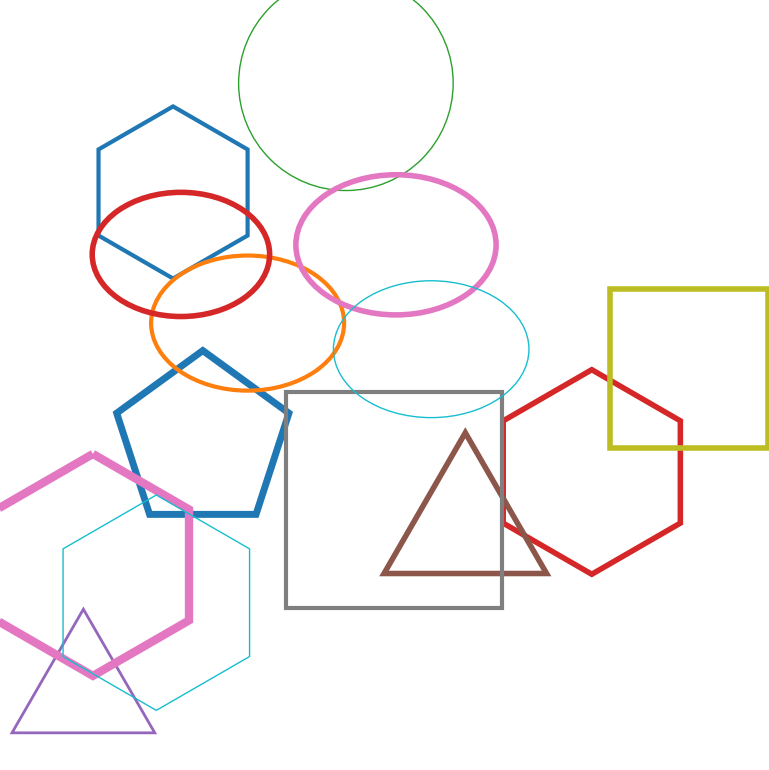[{"shape": "hexagon", "thickness": 1.5, "radius": 0.56, "center": [0.225, 0.75]}, {"shape": "pentagon", "thickness": 2.5, "radius": 0.59, "center": [0.263, 0.427]}, {"shape": "oval", "thickness": 1.5, "radius": 0.63, "center": [0.322, 0.58]}, {"shape": "circle", "thickness": 0.5, "radius": 0.7, "center": [0.449, 0.892]}, {"shape": "oval", "thickness": 2, "radius": 0.58, "center": [0.235, 0.67]}, {"shape": "hexagon", "thickness": 2, "radius": 0.66, "center": [0.769, 0.387]}, {"shape": "triangle", "thickness": 1, "radius": 0.54, "center": [0.108, 0.102]}, {"shape": "triangle", "thickness": 2, "radius": 0.61, "center": [0.604, 0.316]}, {"shape": "oval", "thickness": 2, "radius": 0.65, "center": [0.514, 0.682]}, {"shape": "hexagon", "thickness": 3, "radius": 0.72, "center": [0.121, 0.266]}, {"shape": "square", "thickness": 1.5, "radius": 0.7, "center": [0.512, 0.351]}, {"shape": "square", "thickness": 2, "radius": 0.51, "center": [0.895, 0.521]}, {"shape": "oval", "thickness": 0.5, "radius": 0.63, "center": [0.56, 0.547]}, {"shape": "hexagon", "thickness": 0.5, "radius": 0.7, "center": [0.203, 0.217]}]